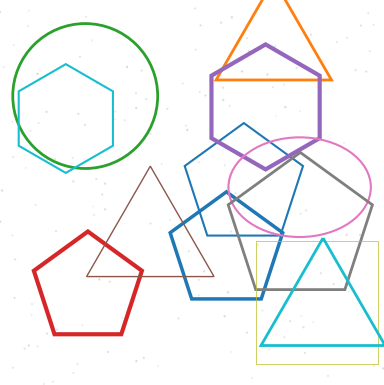[{"shape": "pentagon", "thickness": 2.5, "radius": 0.77, "center": [0.588, 0.348]}, {"shape": "pentagon", "thickness": 1.5, "radius": 0.81, "center": [0.633, 0.519]}, {"shape": "triangle", "thickness": 2, "radius": 0.87, "center": [0.711, 0.879]}, {"shape": "circle", "thickness": 2, "radius": 0.94, "center": [0.221, 0.751]}, {"shape": "pentagon", "thickness": 3, "radius": 0.74, "center": [0.228, 0.251]}, {"shape": "hexagon", "thickness": 3, "radius": 0.81, "center": [0.69, 0.722]}, {"shape": "triangle", "thickness": 1, "radius": 0.96, "center": [0.39, 0.377]}, {"shape": "oval", "thickness": 1.5, "radius": 0.92, "center": [0.778, 0.514]}, {"shape": "pentagon", "thickness": 2, "radius": 0.98, "center": [0.78, 0.407]}, {"shape": "square", "thickness": 0.5, "radius": 0.8, "center": [0.823, 0.214]}, {"shape": "hexagon", "thickness": 1.5, "radius": 0.71, "center": [0.171, 0.692]}, {"shape": "triangle", "thickness": 2, "radius": 0.93, "center": [0.839, 0.196]}]